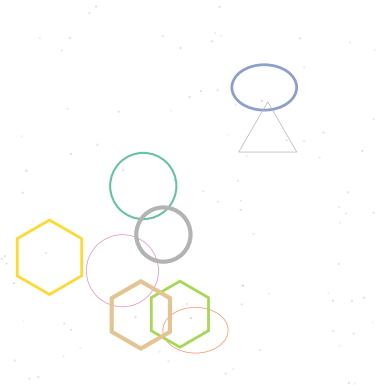[{"shape": "circle", "thickness": 1.5, "radius": 0.43, "center": [0.372, 0.517]}, {"shape": "oval", "thickness": 0.5, "radius": 0.42, "center": [0.508, 0.142]}, {"shape": "oval", "thickness": 2, "radius": 0.42, "center": [0.686, 0.773]}, {"shape": "circle", "thickness": 0.5, "radius": 0.47, "center": [0.318, 0.297]}, {"shape": "hexagon", "thickness": 2, "radius": 0.43, "center": [0.467, 0.184]}, {"shape": "hexagon", "thickness": 2, "radius": 0.48, "center": [0.129, 0.332]}, {"shape": "hexagon", "thickness": 3, "radius": 0.44, "center": [0.366, 0.182]}, {"shape": "circle", "thickness": 3, "radius": 0.35, "center": [0.424, 0.391]}, {"shape": "triangle", "thickness": 0.5, "radius": 0.44, "center": [0.695, 0.649]}]